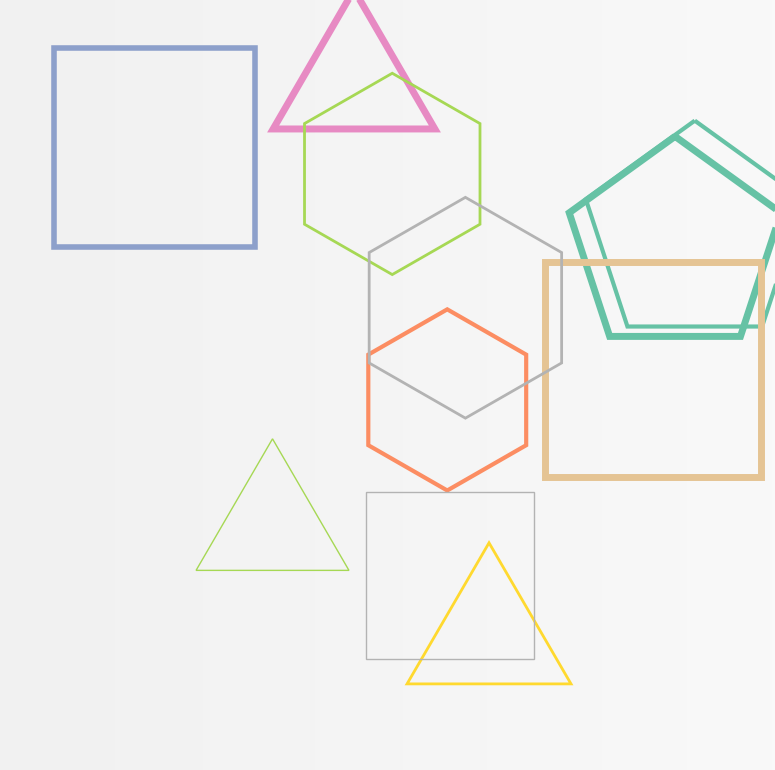[{"shape": "pentagon", "thickness": 1.5, "radius": 0.74, "center": [0.896, 0.696]}, {"shape": "pentagon", "thickness": 2.5, "radius": 0.72, "center": [0.871, 0.679]}, {"shape": "hexagon", "thickness": 1.5, "radius": 0.59, "center": [0.577, 0.481]}, {"shape": "square", "thickness": 2, "radius": 0.65, "center": [0.199, 0.809]}, {"shape": "triangle", "thickness": 2.5, "radius": 0.6, "center": [0.457, 0.893]}, {"shape": "triangle", "thickness": 0.5, "radius": 0.57, "center": [0.352, 0.316]}, {"shape": "hexagon", "thickness": 1, "radius": 0.65, "center": [0.506, 0.774]}, {"shape": "triangle", "thickness": 1, "radius": 0.61, "center": [0.631, 0.173]}, {"shape": "square", "thickness": 2.5, "radius": 0.7, "center": [0.842, 0.521]}, {"shape": "hexagon", "thickness": 1, "radius": 0.72, "center": [0.601, 0.6]}, {"shape": "square", "thickness": 0.5, "radius": 0.54, "center": [0.581, 0.252]}]